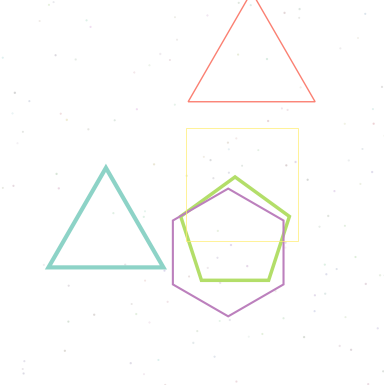[{"shape": "triangle", "thickness": 3, "radius": 0.86, "center": [0.275, 0.392]}, {"shape": "triangle", "thickness": 1, "radius": 0.95, "center": [0.654, 0.831]}, {"shape": "pentagon", "thickness": 2.5, "radius": 0.74, "center": [0.61, 0.392]}, {"shape": "hexagon", "thickness": 1.5, "radius": 0.83, "center": [0.593, 0.344]}, {"shape": "square", "thickness": 0.5, "radius": 0.73, "center": [0.628, 0.521]}]